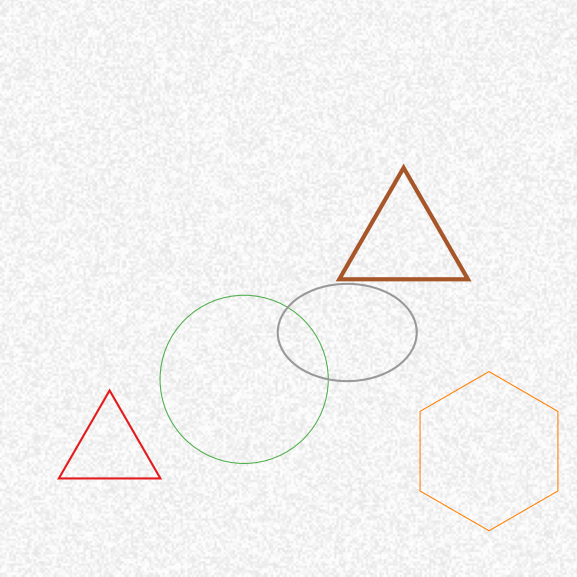[{"shape": "triangle", "thickness": 1, "radius": 0.51, "center": [0.19, 0.221]}, {"shape": "circle", "thickness": 0.5, "radius": 0.73, "center": [0.423, 0.342]}, {"shape": "hexagon", "thickness": 0.5, "radius": 0.69, "center": [0.847, 0.218]}, {"shape": "triangle", "thickness": 2, "radius": 0.64, "center": [0.699, 0.58]}, {"shape": "oval", "thickness": 1, "radius": 0.6, "center": [0.601, 0.423]}]